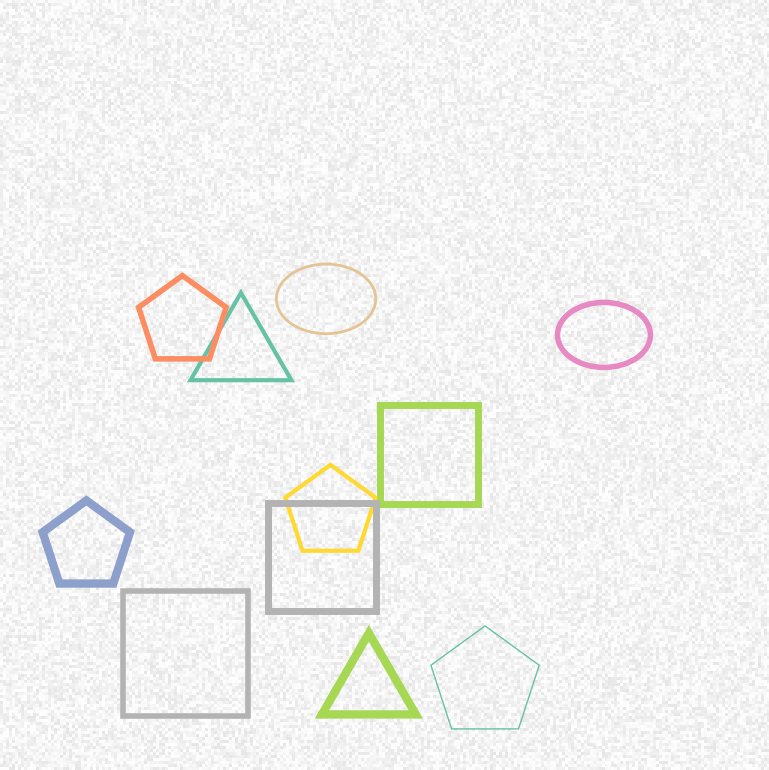[{"shape": "triangle", "thickness": 1.5, "radius": 0.38, "center": [0.313, 0.544]}, {"shape": "pentagon", "thickness": 0.5, "radius": 0.37, "center": [0.63, 0.113]}, {"shape": "pentagon", "thickness": 2, "radius": 0.3, "center": [0.237, 0.582]}, {"shape": "pentagon", "thickness": 3, "radius": 0.3, "center": [0.112, 0.29]}, {"shape": "oval", "thickness": 2, "radius": 0.3, "center": [0.784, 0.565]}, {"shape": "square", "thickness": 2.5, "radius": 0.32, "center": [0.557, 0.41]}, {"shape": "triangle", "thickness": 3, "radius": 0.35, "center": [0.479, 0.107]}, {"shape": "pentagon", "thickness": 1.5, "radius": 0.31, "center": [0.429, 0.335]}, {"shape": "oval", "thickness": 1, "radius": 0.32, "center": [0.424, 0.612]}, {"shape": "square", "thickness": 2.5, "radius": 0.35, "center": [0.419, 0.276]}, {"shape": "square", "thickness": 2, "radius": 0.41, "center": [0.24, 0.151]}]